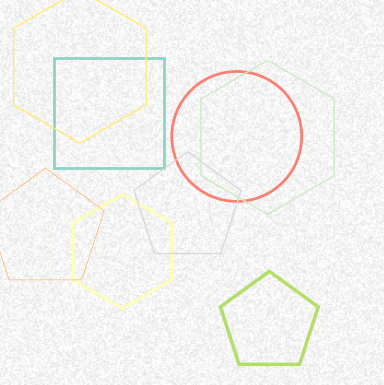[{"shape": "square", "thickness": 2, "radius": 0.71, "center": [0.284, 0.708]}, {"shape": "hexagon", "thickness": 2, "radius": 0.74, "center": [0.318, 0.347]}, {"shape": "circle", "thickness": 2, "radius": 0.84, "center": [0.615, 0.646]}, {"shape": "pentagon", "thickness": 0.5, "radius": 0.8, "center": [0.118, 0.403]}, {"shape": "pentagon", "thickness": 2.5, "radius": 0.67, "center": [0.7, 0.162]}, {"shape": "pentagon", "thickness": 1, "radius": 0.73, "center": [0.487, 0.46]}, {"shape": "hexagon", "thickness": 1, "radius": 1.0, "center": [0.695, 0.643]}, {"shape": "hexagon", "thickness": 1, "radius": 0.99, "center": [0.207, 0.827]}]